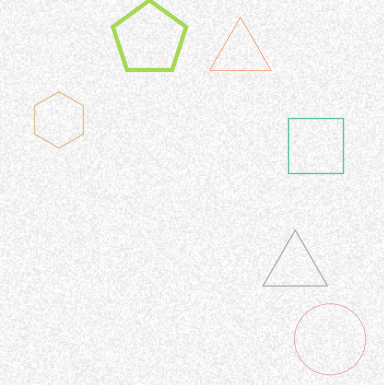[{"shape": "square", "thickness": 1, "radius": 0.36, "center": [0.82, 0.622]}, {"shape": "triangle", "thickness": 0.5, "radius": 0.46, "center": [0.624, 0.863]}, {"shape": "circle", "thickness": 0.5, "radius": 0.46, "center": [0.857, 0.119]}, {"shape": "pentagon", "thickness": 3, "radius": 0.5, "center": [0.388, 0.899]}, {"shape": "hexagon", "thickness": 1, "radius": 0.37, "center": [0.153, 0.689]}, {"shape": "triangle", "thickness": 1, "radius": 0.48, "center": [0.767, 0.306]}]